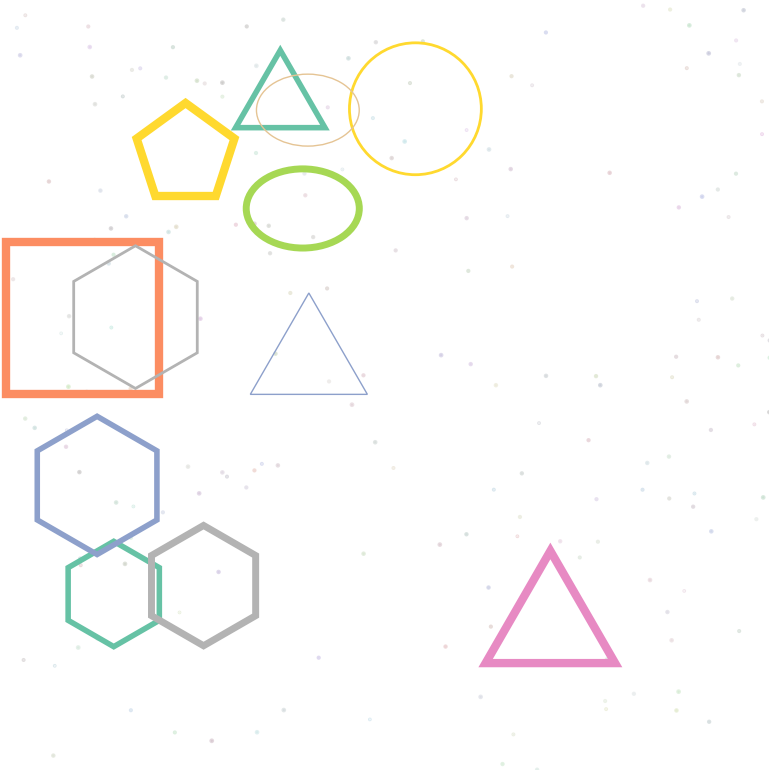[{"shape": "triangle", "thickness": 2, "radius": 0.33, "center": [0.364, 0.868]}, {"shape": "hexagon", "thickness": 2, "radius": 0.34, "center": [0.148, 0.229]}, {"shape": "square", "thickness": 3, "radius": 0.5, "center": [0.107, 0.587]}, {"shape": "hexagon", "thickness": 2, "radius": 0.45, "center": [0.126, 0.37]}, {"shape": "triangle", "thickness": 0.5, "radius": 0.44, "center": [0.401, 0.532]}, {"shape": "triangle", "thickness": 3, "radius": 0.49, "center": [0.715, 0.187]}, {"shape": "oval", "thickness": 2.5, "radius": 0.37, "center": [0.393, 0.729]}, {"shape": "circle", "thickness": 1, "radius": 0.43, "center": [0.539, 0.859]}, {"shape": "pentagon", "thickness": 3, "radius": 0.33, "center": [0.241, 0.799]}, {"shape": "oval", "thickness": 0.5, "radius": 0.33, "center": [0.4, 0.857]}, {"shape": "hexagon", "thickness": 2.5, "radius": 0.39, "center": [0.264, 0.239]}, {"shape": "hexagon", "thickness": 1, "radius": 0.46, "center": [0.176, 0.588]}]